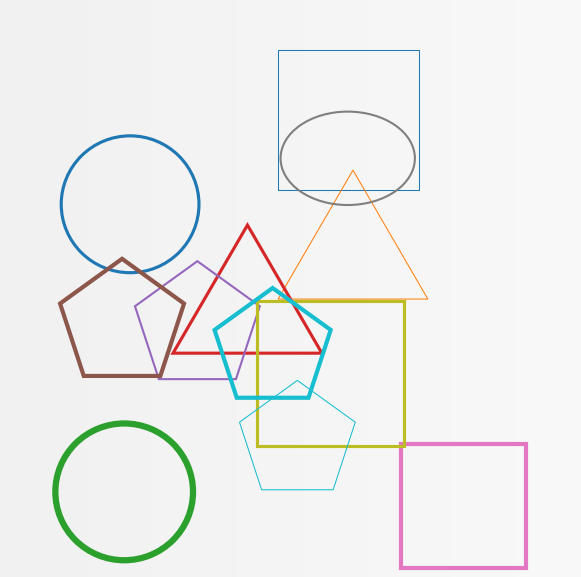[{"shape": "square", "thickness": 0.5, "radius": 0.61, "center": [0.6, 0.791]}, {"shape": "circle", "thickness": 1.5, "radius": 0.59, "center": [0.224, 0.645]}, {"shape": "triangle", "thickness": 0.5, "radius": 0.74, "center": [0.607, 0.556]}, {"shape": "circle", "thickness": 3, "radius": 0.59, "center": [0.214, 0.147]}, {"shape": "triangle", "thickness": 1.5, "radius": 0.74, "center": [0.426, 0.462]}, {"shape": "pentagon", "thickness": 1, "radius": 0.56, "center": [0.34, 0.434]}, {"shape": "pentagon", "thickness": 2, "radius": 0.56, "center": [0.21, 0.439]}, {"shape": "square", "thickness": 2, "radius": 0.54, "center": [0.797, 0.123]}, {"shape": "oval", "thickness": 1, "radius": 0.58, "center": [0.598, 0.725]}, {"shape": "square", "thickness": 1.5, "radius": 0.63, "center": [0.568, 0.352]}, {"shape": "pentagon", "thickness": 0.5, "radius": 0.52, "center": [0.512, 0.236]}, {"shape": "pentagon", "thickness": 2, "radius": 0.53, "center": [0.469, 0.395]}]